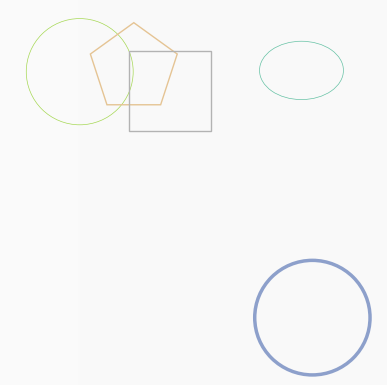[{"shape": "oval", "thickness": 0.5, "radius": 0.54, "center": [0.778, 0.817]}, {"shape": "circle", "thickness": 2.5, "radius": 0.74, "center": [0.806, 0.175]}, {"shape": "circle", "thickness": 0.5, "radius": 0.69, "center": [0.206, 0.814]}, {"shape": "pentagon", "thickness": 1, "radius": 0.59, "center": [0.345, 0.823]}, {"shape": "square", "thickness": 1, "radius": 0.52, "center": [0.439, 0.764]}]